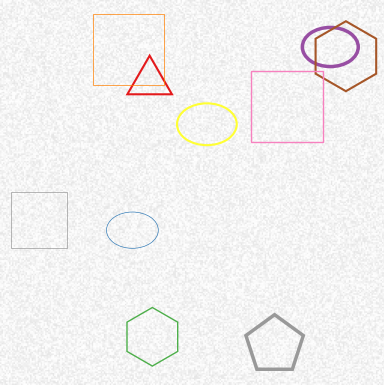[{"shape": "triangle", "thickness": 1.5, "radius": 0.33, "center": [0.389, 0.789]}, {"shape": "oval", "thickness": 0.5, "radius": 0.34, "center": [0.344, 0.402]}, {"shape": "hexagon", "thickness": 1, "radius": 0.38, "center": [0.396, 0.125]}, {"shape": "oval", "thickness": 2.5, "radius": 0.36, "center": [0.858, 0.878]}, {"shape": "square", "thickness": 0.5, "radius": 0.46, "center": [0.333, 0.871]}, {"shape": "oval", "thickness": 1.5, "radius": 0.39, "center": [0.537, 0.677]}, {"shape": "hexagon", "thickness": 1.5, "radius": 0.45, "center": [0.898, 0.854]}, {"shape": "square", "thickness": 1, "radius": 0.46, "center": [0.746, 0.724]}, {"shape": "pentagon", "thickness": 2.5, "radius": 0.39, "center": [0.713, 0.104]}, {"shape": "square", "thickness": 0.5, "radius": 0.36, "center": [0.1, 0.427]}]